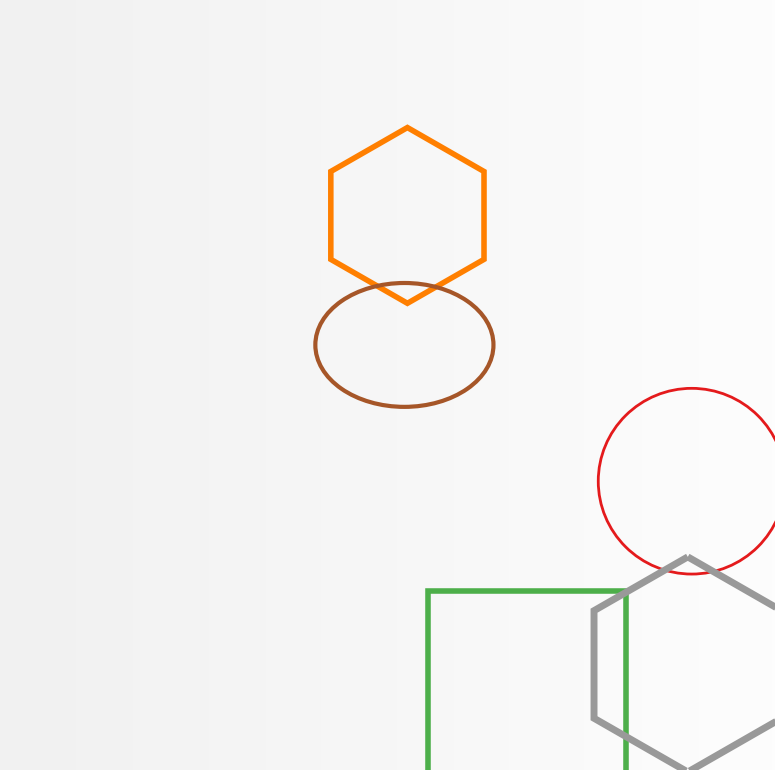[{"shape": "circle", "thickness": 1, "radius": 0.6, "center": [0.893, 0.375]}, {"shape": "square", "thickness": 2, "radius": 0.64, "center": [0.68, 0.105]}, {"shape": "hexagon", "thickness": 2, "radius": 0.57, "center": [0.526, 0.72]}, {"shape": "oval", "thickness": 1.5, "radius": 0.57, "center": [0.522, 0.552]}, {"shape": "hexagon", "thickness": 2.5, "radius": 0.7, "center": [0.887, 0.137]}]